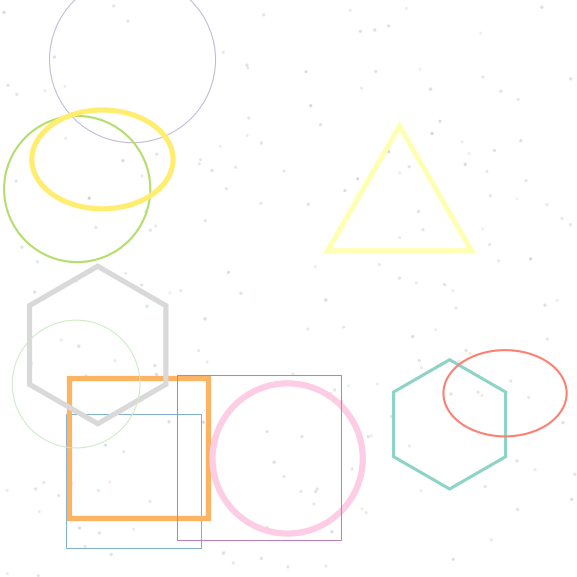[{"shape": "hexagon", "thickness": 1.5, "radius": 0.56, "center": [0.779, 0.264]}, {"shape": "triangle", "thickness": 2.5, "radius": 0.72, "center": [0.692, 0.637]}, {"shape": "circle", "thickness": 0.5, "radius": 0.72, "center": [0.229, 0.896]}, {"shape": "oval", "thickness": 1, "radius": 0.53, "center": [0.875, 0.318]}, {"shape": "square", "thickness": 0.5, "radius": 0.58, "center": [0.231, 0.166]}, {"shape": "square", "thickness": 2.5, "radius": 0.6, "center": [0.24, 0.223]}, {"shape": "circle", "thickness": 1, "radius": 0.63, "center": [0.134, 0.672]}, {"shape": "circle", "thickness": 3, "radius": 0.65, "center": [0.498, 0.205]}, {"shape": "hexagon", "thickness": 2.5, "radius": 0.68, "center": [0.169, 0.402]}, {"shape": "square", "thickness": 0.5, "radius": 0.71, "center": [0.449, 0.207]}, {"shape": "circle", "thickness": 0.5, "radius": 0.55, "center": [0.132, 0.334]}, {"shape": "oval", "thickness": 2.5, "radius": 0.61, "center": [0.177, 0.723]}]